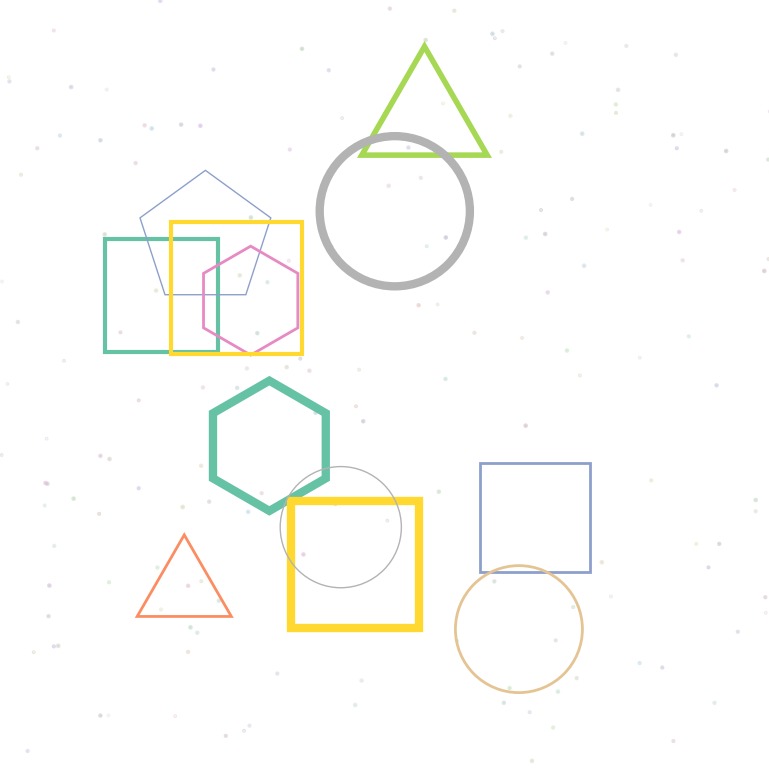[{"shape": "hexagon", "thickness": 3, "radius": 0.42, "center": [0.35, 0.421]}, {"shape": "square", "thickness": 1.5, "radius": 0.37, "center": [0.209, 0.617]}, {"shape": "triangle", "thickness": 1, "radius": 0.35, "center": [0.239, 0.235]}, {"shape": "square", "thickness": 1, "radius": 0.36, "center": [0.695, 0.328]}, {"shape": "pentagon", "thickness": 0.5, "radius": 0.45, "center": [0.267, 0.689]}, {"shape": "hexagon", "thickness": 1, "radius": 0.35, "center": [0.326, 0.61]}, {"shape": "triangle", "thickness": 2, "radius": 0.47, "center": [0.551, 0.846]}, {"shape": "square", "thickness": 3, "radius": 0.41, "center": [0.461, 0.267]}, {"shape": "square", "thickness": 1.5, "radius": 0.43, "center": [0.307, 0.626]}, {"shape": "circle", "thickness": 1, "radius": 0.41, "center": [0.674, 0.183]}, {"shape": "circle", "thickness": 3, "radius": 0.49, "center": [0.513, 0.726]}, {"shape": "circle", "thickness": 0.5, "radius": 0.39, "center": [0.443, 0.315]}]